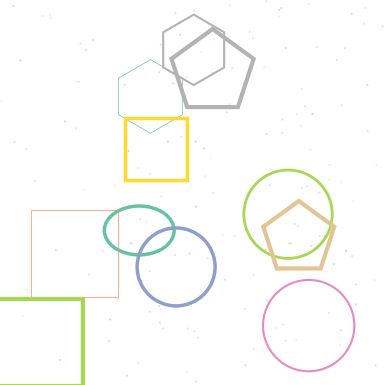[{"shape": "oval", "thickness": 2.5, "radius": 0.45, "center": [0.362, 0.401]}, {"shape": "hexagon", "thickness": 0.5, "radius": 0.48, "center": [0.391, 0.75]}, {"shape": "square", "thickness": 0.5, "radius": 0.56, "center": [0.193, 0.342]}, {"shape": "circle", "thickness": 2.5, "radius": 0.51, "center": [0.457, 0.307]}, {"shape": "circle", "thickness": 1.5, "radius": 0.59, "center": [0.802, 0.154]}, {"shape": "square", "thickness": 3, "radius": 0.56, "center": [0.105, 0.11]}, {"shape": "circle", "thickness": 2, "radius": 0.57, "center": [0.748, 0.444]}, {"shape": "square", "thickness": 2.5, "radius": 0.4, "center": [0.405, 0.614]}, {"shape": "pentagon", "thickness": 3, "radius": 0.48, "center": [0.776, 0.381]}, {"shape": "hexagon", "thickness": 1.5, "radius": 0.46, "center": [0.503, 0.871]}, {"shape": "pentagon", "thickness": 3, "radius": 0.56, "center": [0.552, 0.813]}]